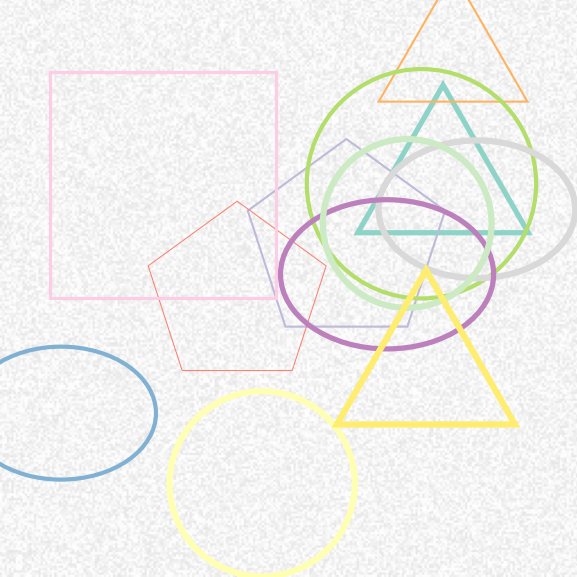[{"shape": "triangle", "thickness": 2.5, "radius": 0.85, "center": [0.767, 0.681]}, {"shape": "circle", "thickness": 3, "radius": 0.8, "center": [0.454, 0.161]}, {"shape": "pentagon", "thickness": 1, "radius": 0.9, "center": [0.6, 0.579]}, {"shape": "pentagon", "thickness": 0.5, "radius": 0.81, "center": [0.411, 0.489]}, {"shape": "oval", "thickness": 2, "radius": 0.82, "center": [0.106, 0.284]}, {"shape": "triangle", "thickness": 1, "radius": 0.74, "center": [0.785, 0.897]}, {"shape": "circle", "thickness": 2, "radius": 0.99, "center": [0.73, 0.681]}, {"shape": "square", "thickness": 1.5, "radius": 0.98, "center": [0.283, 0.679]}, {"shape": "oval", "thickness": 3, "radius": 0.85, "center": [0.826, 0.637]}, {"shape": "oval", "thickness": 2.5, "radius": 0.92, "center": [0.67, 0.524]}, {"shape": "circle", "thickness": 3, "radius": 0.73, "center": [0.705, 0.612]}, {"shape": "triangle", "thickness": 3, "radius": 0.89, "center": [0.738, 0.353]}]